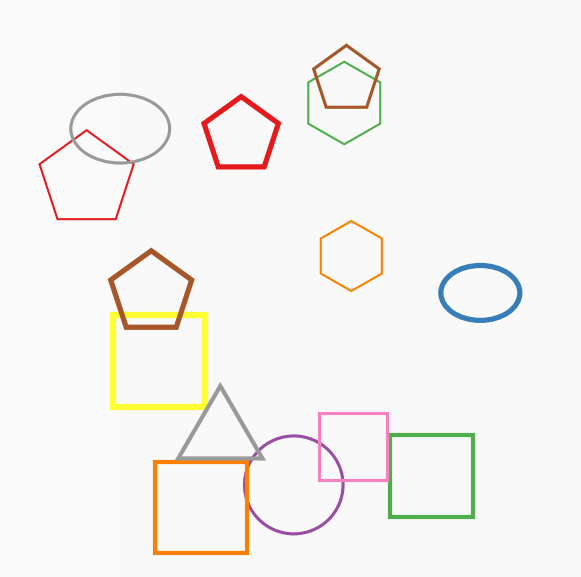[{"shape": "pentagon", "thickness": 2.5, "radius": 0.34, "center": [0.415, 0.765]}, {"shape": "pentagon", "thickness": 1, "radius": 0.43, "center": [0.149, 0.688]}, {"shape": "oval", "thickness": 2.5, "radius": 0.34, "center": [0.826, 0.492]}, {"shape": "hexagon", "thickness": 1, "radius": 0.36, "center": [0.592, 0.821]}, {"shape": "square", "thickness": 2, "radius": 0.36, "center": [0.742, 0.175]}, {"shape": "circle", "thickness": 1.5, "radius": 0.42, "center": [0.505, 0.159]}, {"shape": "hexagon", "thickness": 1, "radius": 0.3, "center": [0.604, 0.556]}, {"shape": "square", "thickness": 2, "radius": 0.39, "center": [0.346, 0.12]}, {"shape": "square", "thickness": 3, "radius": 0.4, "center": [0.273, 0.374]}, {"shape": "pentagon", "thickness": 1.5, "radius": 0.3, "center": [0.596, 0.861]}, {"shape": "pentagon", "thickness": 2.5, "radius": 0.37, "center": [0.26, 0.492]}, {"shape": "square", "thickness": 1.5, "radius": 0.29, "center": [0.607, 0.226]}, {"shape": "oval", "thickness": 1.5, "radius": 0.43, "center": [0.207, 0.776]}, {"shape": "triangle", "thickness": 2, "radius": 0.42, "center": [0.379, 0.247]}]